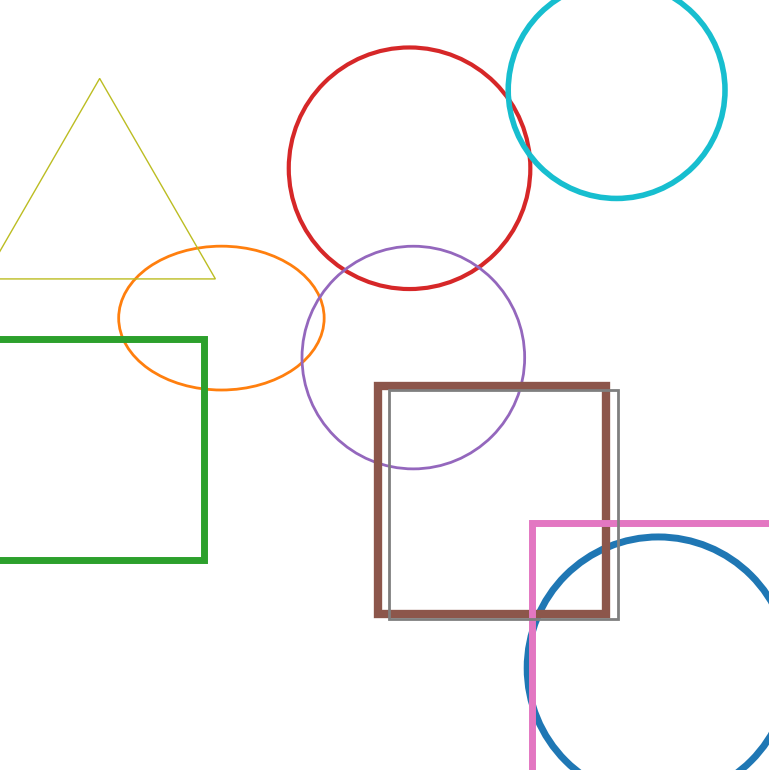[{"shape": "circle", "thickness": 2.5, "radius": 0.85, "center": [0.855, 0.132]}, {"shape": "oval", "thickness": 1, "radius": 0.67, "center": [0.288, 0.587]}, {"shape": "square", "thickness": 2.5, "radius": 0.72, "center": [0.121, 0.416]}, {"shape": "circle", "thickness": 1.5, "radius": 0.78, "center": [0.532, 0.781]}, {"shape": "circle", "thickness": 1, "radius": 0.72, "center": [0.537, 0.536]}, {"shape": "square", "thickness": 3, "radius": 0.74, "center": [0.639, 0.351]}, {"shape": "square", "thickness": 2.5, "radius": 0.92, "center": [0.874, 0.137]}, {"shape": "square", "thickness": 1, "radius": 0.74, "center": [0.654, 0.345]}, {"shape": "triangle", "thickness": 0.5, "radius": 0.87, "center": [0.129, 0.725]}, {"shape": "circle", "thickness": 2, "radius": 0.7, "center": [0.801, 0.883]}]